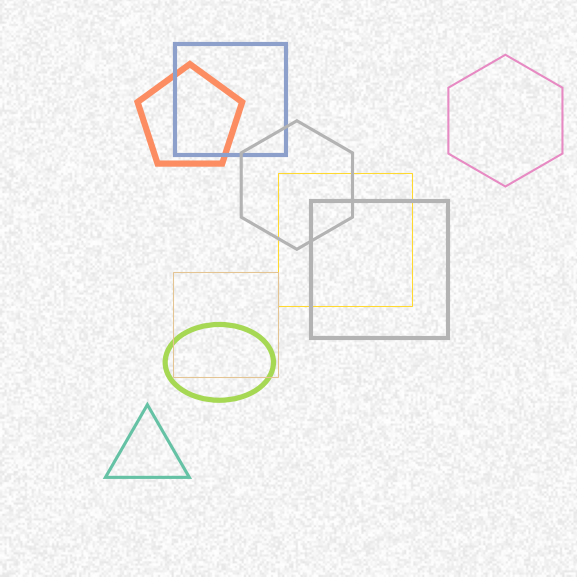[{"shape": "triangle", "thickness": 1.5, "radius": 0.42, "center": [0.255, 0.214]}, {"shape": "pentagon", "thickness": 3, "radius": 0.48, "center": [0.329, 0.793]}, {"shape": "square", "thickness": 2, "radius": 0.48, "center": [0.399, 0.826]}, {"shape": "hexagon", "thickness": 1, "radius": 0.57, "center": [0.875, 0.79]}, {"shape": "oval", "thickness": 2.5, "radius": 0.47, "center": [0.38, 0.372]}, {"shape": "square", "thickness": 0.5, "radius": 0.58, "center": [0.597, 0.585]}, {"shape": "square", "thickness": 0.5, "radius": 0.45, "center": [0.39, 0.437]}, {"shape": "hexagon", "thickness": 1.5, "radius": 0.56, "center": [0.514, 0.679]}, {"shape": "square", "thickness": 2, "radius": 0.6, "center": [0.658, 0.532]}]